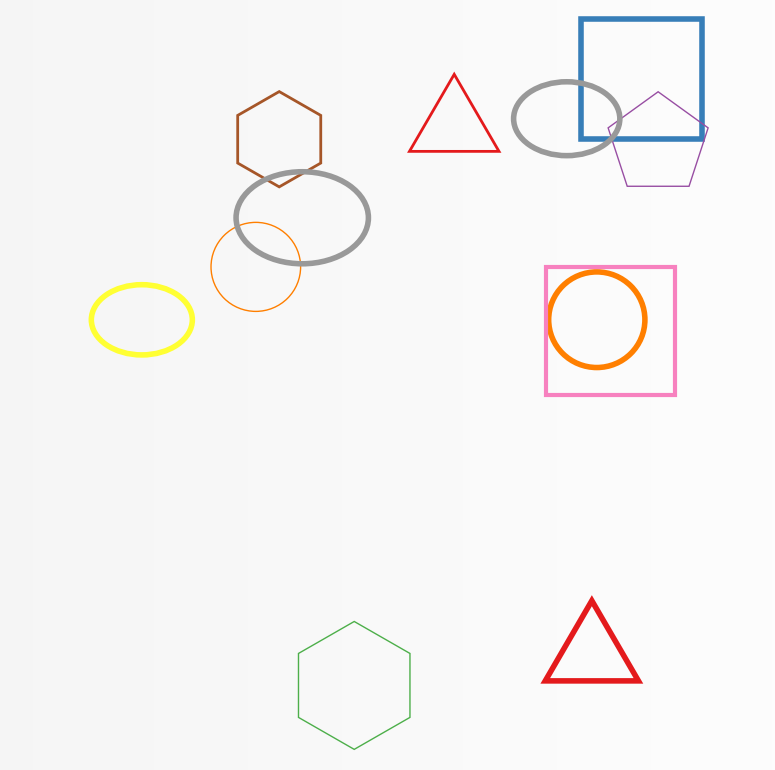[{"shape": "triangle", "thickness": 1, "radius": 0.33, "center": [0.586, 0.837]}, {"shape": "triangle", "thickness": 2, "radius": 0.35, "center": [0.764, 0.15]}, {"shape": "square", "thickness": 2, "radius": 0.39, "center": [0.828, 0.897]}, {"shape": "hexagon", "thickness": 0.5, "radius": 0.42, "center": [0.457, 0.11]}, {"shape": "pentagon", "thickness": 0.5, "radius": 0.34, "center": [0.849, 0.813]}, {"shape": "circle", "thickness": 0.5, "radius": 0.29, "center": [0.33, 0.653]}, {"shape": "circle", "thickness": 2, "radius": 0.31, "center": [0.77, 0.585]}, {"shape": "oval", "thickness": 2, "radius": 0.33, "center": [0.183, 0.585]}, {"shape": "hexagon", "thickness": 1, "radius": 0.31, "center": [0.36, 0.819]}, {"shape": "square", "thickness": 1.5, "radius": 0.42, "center": [0.788, 0.57]}, {"shape": "oval", "thickness": 2, "radius": 0.34, "center": [0.731, 0.846]}, {"shape": "oval", "thickness": 2, "radius": 0.43, "center": [0.39, 0.717]}]